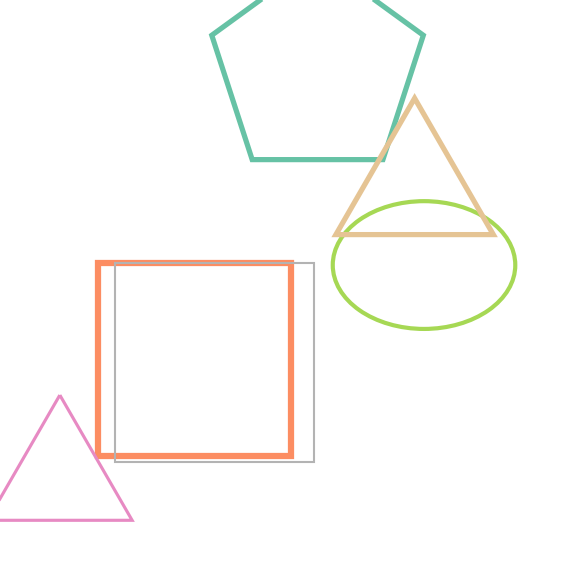[{"shape": "pentagon", "thickness": 2.5, "radius": 0.96, "center": [0.55, 0.879]}, {"shape": "square", "thickness": 3, "radius": 0.83, "center": [0.337, 0.377]}, {"shape": "triangle", "thickness": 1.5, "radius": 0.72, "center": [0.104, 0.17]}, {"shape": "oval", "thickness": 2, "radius": 0.79, "center": [0.734, 0.54]}, {"shape": "triangle", "thickness": 2.5, "radius": 0.79, "center": [0.718, 0.672]}, {"shape": "square", "thickness": 1, "radius": 0.86, "center": [0.371, 0.371]}]